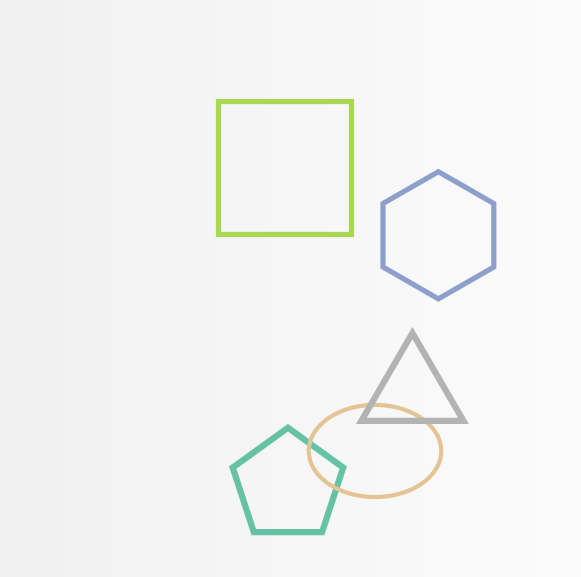[{"shape": "pentagon", "thickness": 3, "radius": 0.5, "center": [0.495, 0.159]}, {"shape": "hexagon", "thickness": 2.5, "radius": 0.55, "center": [0.754, 0.592]}, {"shape": "square", "thickness": 2.5, "radius": 0.57, "center": [0.489, 0.709]}, {"shape": "oval", "thickness": 2, "radius": 0.57, "center": [0.645, 0.218]}, {"shape": "triangle", "thickness": 3, "radius": 0.51, "center": [0.71, 0.321]}]